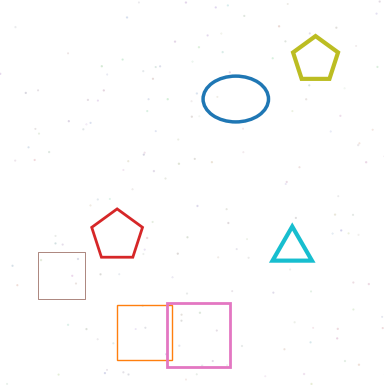[{"shape": "oval", "thickness": 2.5, "radius": 0.42, "center": [0.612, 0.743]}, {"shape": "square", "thickness": 1, "radius": 0.36, "center": [0.376, 0.137]}, {"shape": "pentagon", "thickness": 2, "radius": 0.35, "center": [0.304, 0.388]}, {"shape": "square", "thickness": 0.5, "radius": 0.3, "center": [0.16, 0.284]}, {"shape": "square", "thickness": 2, "radius": 0.41, "center": [0.515, 0.129]}, {"shape": "pentagon", "thickness": 3, "radius": 0.31, "center": [0.82, 0.845]}, {"shape": "triangle", "thickness": 3, "radius": 0.3, "center": [0.759, 0.353]}]